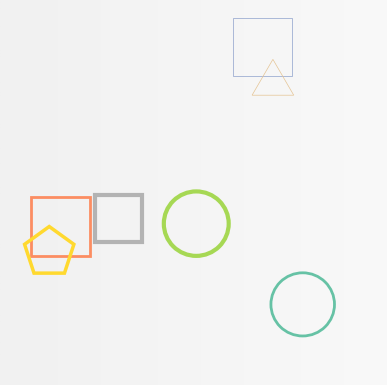[{"shape": "circle", "thickness": 2, "radius": 0.41, "center": [0.781, 0.209]}, {"shape": "square", "thickness": 2, "radius": 0.38, "center": [0.156, 0.412]}, {"shape": "square", "thickness": 0.5, "radius": 0.38, "center": [0.677, 0.878]}, {"shape": "circle", "thickness": 3, "radius": 0.42, "center": [0.506, 0.419]}, {"shape": "pentagon", "thickness": 2.5, "radius": 0.33, "center": [0.127, 0.345]}, {"shape": "triangle", "thickness": 0.5, "radius": 0.31, "center": [0.704, 0.784]}, {"shape": "square", "thickness": 3, "radius": 0.31, "center": [0.305, 0.432]}]